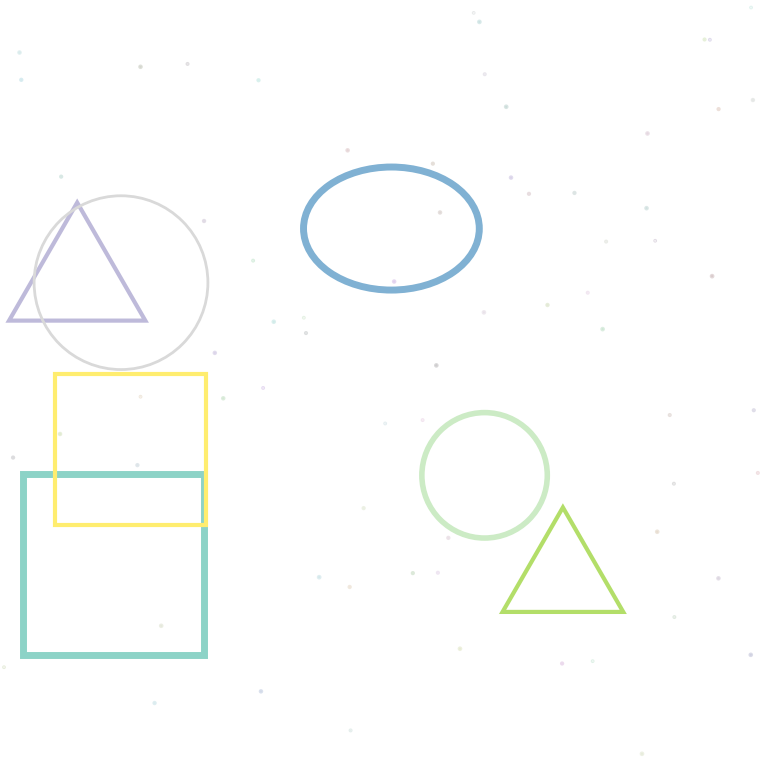[{"shape": "square", "thickness": 2.5, "radius": 0.59, "center": [0.148, 0.267]}, {"shape": "triangle", "thickness": 1.5, "radius": 0.51, "center": [0.1, 0.635]}, {"shape": "oval", "thickness": 2.5, "radius": 0.57, "center": [0.508, 0.703]}, {"shape": "triangle", "thickness": 1.5, "radius": 0.45, "center": [0.731, 0.251]}, {"shape": "circle", "thickness": 1, "radius": 0.56, "center": [0.157, 0.633]}, {"shape": "circle", "thickness": 2, "radius": 0.41, "center": [0.629, 0.383]}, {"shape": "square", "thickness": 1.5, "radius": 0.49, "center": [0.169, 0.416]}]